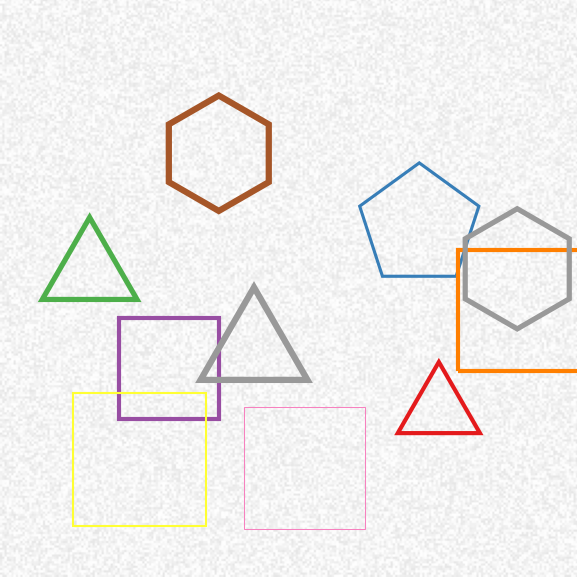[{"shape": "triangle", "thickness": 2, "radius": 0.41, "center": [0.76, 0.29]}, {"shape": "pentagon", "thickness": 1.5, "radius": 0.54, "center": [0.726, 0.609]}, {"shape": "triangle", "thickness": 2.5, "radius": 0.47, "center": [0.155, 0.528]}, {"shape": "square", "thickness": 2, "radius": 0.43, "center": [0.293, 0.361]}, {"shape": "square", "thickness": 2, "radius": 0.52, "center": [0.899, 0.462]}, {"shape": "square", "thickness": 1, "radius": 0.58, "center": [0.242, 0.204]}, {"shape": "hexagon", "thickness": 3, "radius": 0.5, "center": [0.379, 0.734]}, {"shape": "square", "thickness": 0.5, "radius": 0.53, "center": [0.527, 0.189]}, {"shape": "hexagon", "thickness": 2.5, "radius": 0.52, "center": [0.896, 0.534]}, {"shape": "triangle", "thickness": 3, "radius": 0.53, "center": [0.44, 0.395]}]